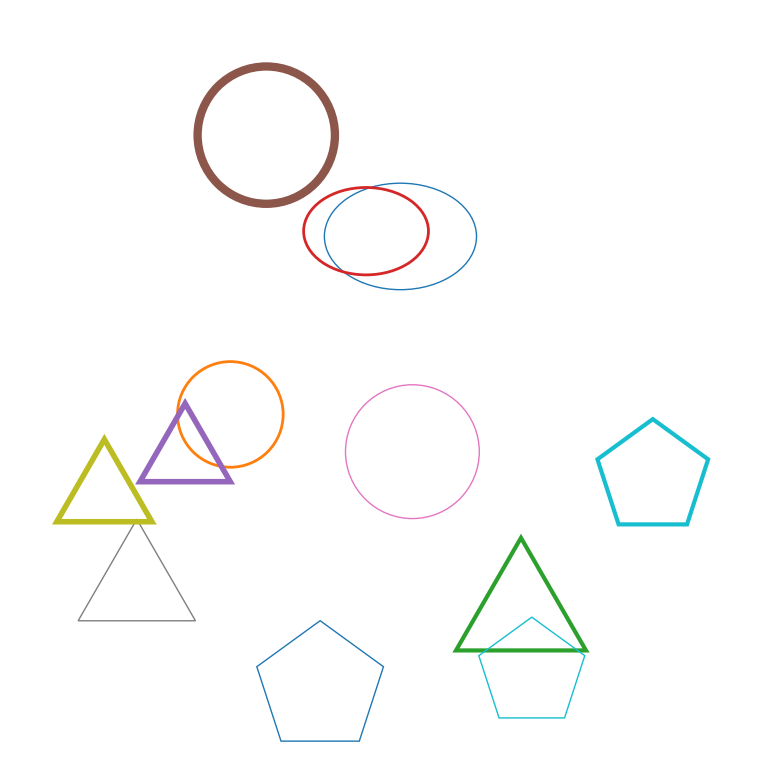[{"shape": "oval", "thickness": 0.5, "radius": 0.49, "center": [0.52, 0.693]}, {"shape": "pentagon", "thickness": 0.5, "radius": 0.43, "center": [0.416, 0.107]}, {"shape": "circle", "thickness": 1, "radius": 0.34, "center": [0.299, 0.462]}, {"shape": "triangle", "thickness": 1.5, "radius": 0.49, "center": [0.677, 0.204]}, {"shape": "oval", "thickness": 1, "radius": 0.41, "center": [0.475, 0.7]}, {"shape": "triangle", "thickness": 2, "radius": 0.34, "center": [0.24, 0.408]}, {"shape": "circle", "thickness": 3, "radius": 0.45, "center": [0.346, 0.825]}, {"shape": "circle", "thickness": 0.5, "radius": 0.43, "center": [0.536, 0.413]}, {"shape": "triangle", "thickness": 0.5, "radius": 0.44, "center": [0.178, 0.238]}, {"shape": "triangle", "thickness": 2, "radius": 0.36, "center": [0.136, 0.358]}, {"shape": "pentagon", "thickness": 1.5, "radius": 0.38, "center": [0.848, 0.38]}, {"shape": "pentagon", "thickness": 0.5, "radius": 0.36, "center": [0.691, 0.126]}]